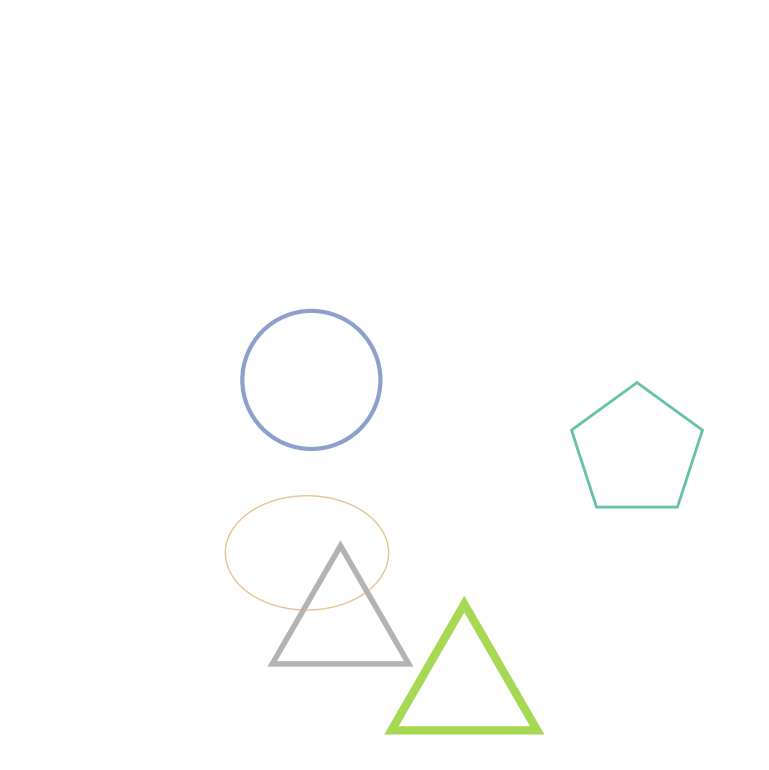[{"shape": "pentagon", "thickness": 1, "radius": 0.45, "center": [0.827, 0.414]}, {"shape": "circle", "thickness": 1.5, "radius": 0.45, "center": [0.404, 0.507]}, {"shape": "triangle", "thickness": 3, "radius": 0.55, "center": [0.603, 0.106]}, {"shape": "oval", "thickness": 0.5, "radius": 0.53, "center": [0.399, 0.282]}, {"shape": "triangle", "thickness": 2, "radius": 0.51, "center": [0.442, 0.189]}]